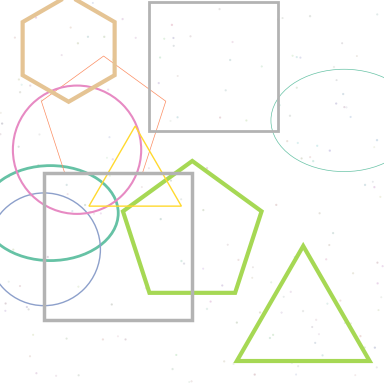[{"shape": "oval", "thickness": 0.5, "radius": 0.95, "center": [0.894, 0.687]}, {"shape": "oval", "thickness": 2, "radius": 0.88, "center": [0.131, 0.447]}, {"shape": "pentagon", "thickness": 0.5, "radius": 0.85, "center": [0.269, 0.685]}, {"shape": "circle", "thickness": 1, "radius": 0.73, "center": [0.114, 0.352]}, {"shape": "circle", "thickness": 1.5, "radius": 0.83, "center": [0.2, 0.611]}, {"shape": "triangle", "thickness": 3, "radius": 1.0, "center": [0.788, 0.162]}, {"shape": "pentagon", "thickness": 3, "radius": 0.95, "center": [0.499, 0.393]}, {"shape": "triangle", "thickness": 1, "radius": 0.69, "center": [0.351, 0.534]}, {"shape": "hexagon", "thickness": 3, "radius": 0.69, "center": [0.178, 0.874]}, {"shape": "square", "thickness": 2, "radius": 0.84, "center": [0.555, 0.827]}, {"shape": "square", "thickness": 2.5, "radius": 0.96, "center": [0.306, 0.36]}]